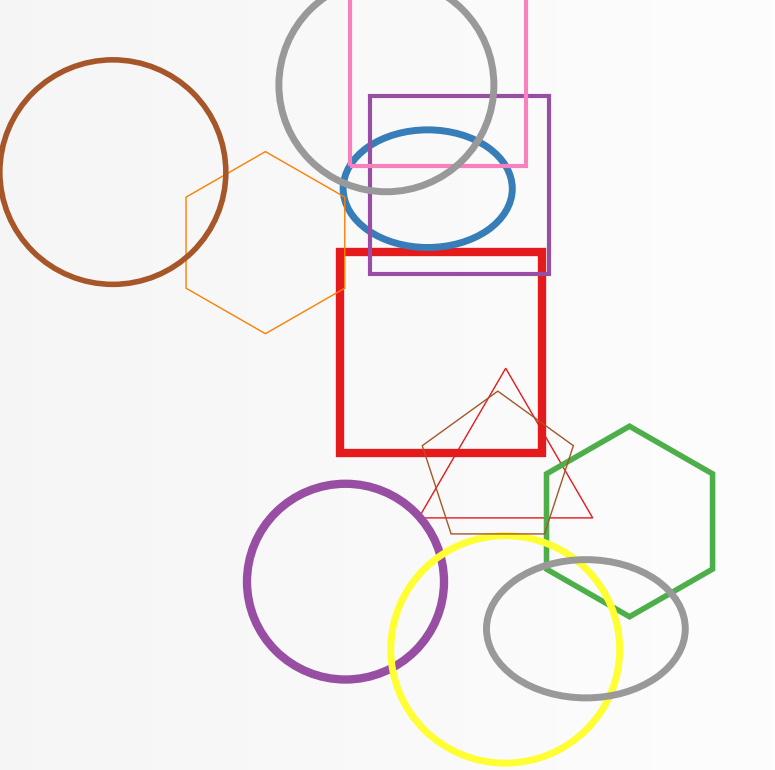[{"shape": "triangle", "thickness": 0.5, "radius": 0.65, "center": [0.653, 0.392]}, {"shape": "square", "thickness": 3, "radius": 0.65, "center": [0.569, 0.542]}, {"shape": "oval", "thickness": 2.5, "radius": 0.55, "center": [0.552, 0.755]}, {"shape": "hexagon", "thickness": 2, "radius": 0.62, "center": [0.812, 0.323]}, {"shape": "square", "thickness": 1.5, "radius": 0.58, "center": [0.593, 0.76]}, {"shape": "circle", "thickness": 3, "radius": 0.64, "center": [0.446, 0.245]}, {"shape": "hexagon", "thickness": 0.5, "radius": 0.59, "center": [0.342, 0.685]}, {"shape": "circle", "thickness": 2.5, "radius": 0.74, "center": [0.652, 0.157]}, {"shape": "pentagon", "thickness": 0.5, "radius": 0.51, "center": [0.642, 0.39]}, {"shape": "circle", "thickness": 2, "radius": 0.73, "center": [0.146, 0.776]}, {"shape": "square", "thickness": 1.5, "radius": 0.57, "center": [0.565, 0.898]}, {"shape": "circle", "thickness": 2.5, "radius": 0.69, "center": [0.499, 0.89]}, {"shape": "oval", "thickness": 2.5, "radius": 0.64, "center": [0.756, 0.183]}]